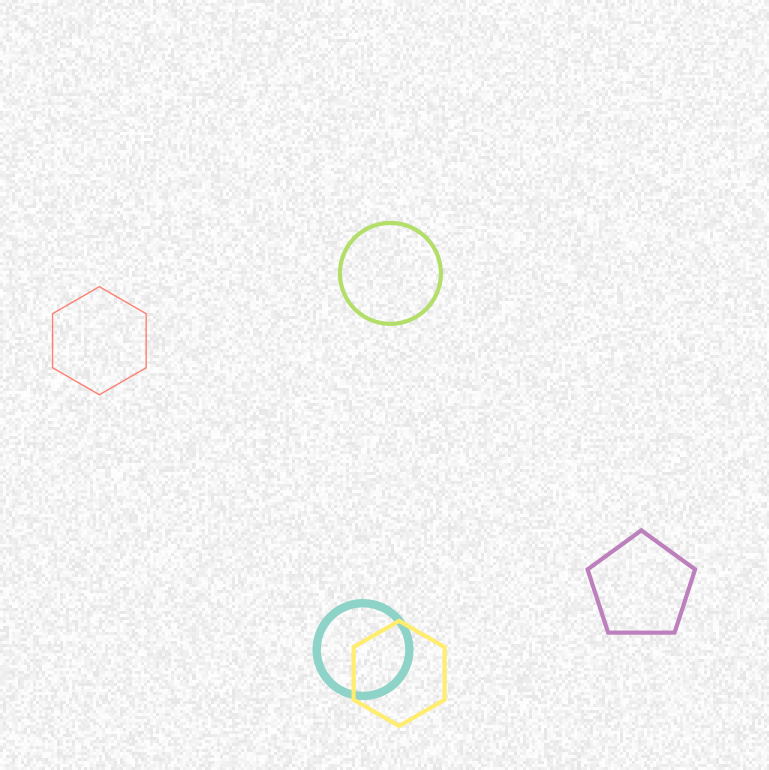[{"shape": "circle", "thickness": 3, "radius": 0.3, "center": [0.471, 0.156]}, {"shape": "hexagon", "thickness": 0.5, "radius": 0.35, "center": [0.129, 0.558]}, {"shape": "circle", "thickness": 1.5, "radius": 0.33, "center": [0.507, 0.645]}, {"shape": "pentagon", "thickness": 1.5, "radius": 0.37, "center": [0.833, 0.238]}, {"shape": "hexagon", "thickness": 1.5, "radius": 0.34, "center": [0.518, 0.125]}]